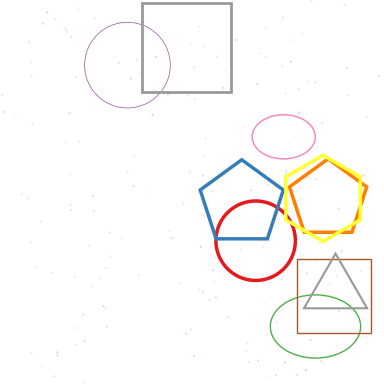[{"shape": "circle", "thickness": 2.5, "radius": 0.52, "center": [0.664, 0.375]}, {"shape": "pentagon", "thickness": 2.5, "radius": 0.57, "center": [0.628, 0.471]}, {"shape": "oval", "thickness": 1, "radius": 0.59, "center": [0.819, 0.152]}, {"shape": "circle", "thickness": 0.5, "radius": 0.56, "center": [0.331, 0.831]}, {"shape": "pentagon", "thickness": 2.5, "radius": 0.53, "center": [0.852, 0.482]}, {"shape": "hexagon", "thickness": 2.5, "radius": 0.56, "center": [0.839, 0.485]}, {"shape": "square", "thickness": 1, "radius": 0.48, "center": [0.867, 0.231]}, {"shape": "oval", "thickness": 1, "radius": 0.41, "center": [0.737, 0.645]}, {"shape": "triangle", "thickness": 1.5, "radius": 0.47, "center": [0.872, 0.247]}, {"shape": "square", "thickness": 2, "radius": 0.58, "center": [0.484, 0.877]}]